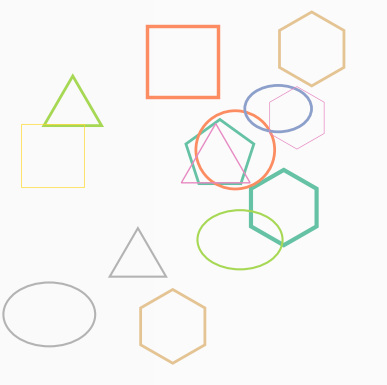[{"shape": "pentagon", "thickness": 2, "radius": 0.46, "center": [0.567, 0.598]}, {"shape": "hexagon", "thickness": 3, "radius": 0.49, "center": [0.732, 0.461]}, {"shape": "circle", "thickness": 2, "radius": 0.51, "center": [0.607, 0.611]}, {"shape": "square", "thickness": 2.5, "radius": 0.46, "center": [0.472, 0.839]}, {"shape": "oval", "thickness": 2, "radius": 0.43, "center": [0.718, 0.718]}, {"shape": "triangle", "thickness": 1, "radius": 0.51, "center": [0.557, 0.576]}, {"shape": "hexagon", "thickness": 0.5, "radius": 0.41, "center": [0.766, 0.694]}, {"shape": "oval", "thickness": 1.5, "radius": 0.55, "center": [0.619, 0.377]}, {"shape": "triangle", "thickness": 2, "radius": 0.43, "center": [0.188, 0.717]}, {"shape": "square", "thickness": 0.5, "radius": 0.41, "center": [0.136, 0.595]}, {"shape": "hexagon", "thickness": 2, "radius": 0.48, "center": [0.804, 0.873]}, {"shape": "hexagon", "thickness": 2, "radius": 0.48, "center": [0.446, 0.152]}, {"shape": "triangle", "thickness": 1.5, "radius": 0.42, "center": [0.356, 0.323]}, {"shape": "oval", "thickness": 1.5, "radius": 0.59, "center": [0.127, 0.183]}]